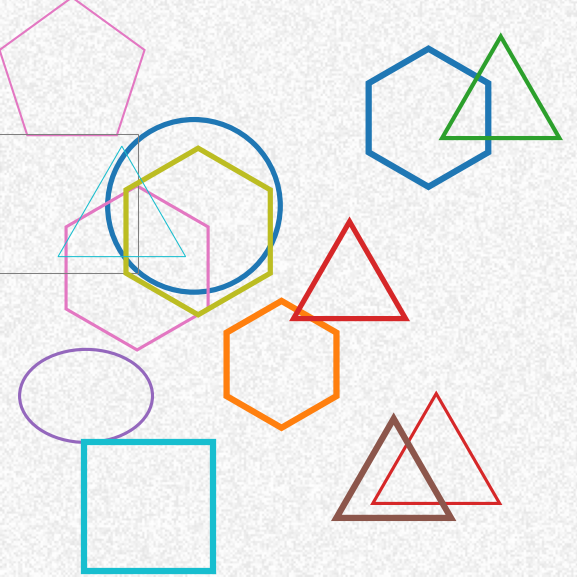[{"shape": "circle", "thickness": 2.5, "radius": 0.75, "center": [0.336, 0.643]}, {"shape": "hexagon", "thickness": 3, "radius": 0.6, "center": [0.742, 0.795]}, {"shape": "hexagon", "thickness": 3, "radius": 0.55, "center": [0.487, 0.368]}, {"shape": "triangle", "thickness": 2, "radius": 0.59, "center": [0.867, 0.819]}, {"shape": "triangle", "thickness": 1.5, "radius": 0.63, "center": [0.755, 0.191]}, {"shape": "triangle", "thickness": 2.5, "radius": 0.56, "center": [0.605, 0.503]}, {"shape": "oval", "thickness": 1.5, "radius": 0.58, "center": [0.149, 0.314]}, {"shape": "triangle", "thickness": 3, "radius": 0.57, "center": [0.682, 0.16]}, {"shape": "pentagon", "thickness": 1, "radius": 0.66, "center": [0.125, 0.872]}, {"shape": "hexagon", "thickness": 1.5, "radius": 0.71, "center": [0.237, 0.535]}, {"shape": "square", "thickness": 0.5, "radius": 0.6, "center": [0.119, 0.647]}, {"shape": "hexagon", "thickness": 2.5, "radius": 0.72, "center": [0.343, 0.598]}, {"shape": "square", "thickness": 3, "radius": 0.56, "center": [0.257, 0.122]}, {"shape": "triangle", "thickness": 0.5, "radius": 0.64, "center": [0.211, 0.619]}]